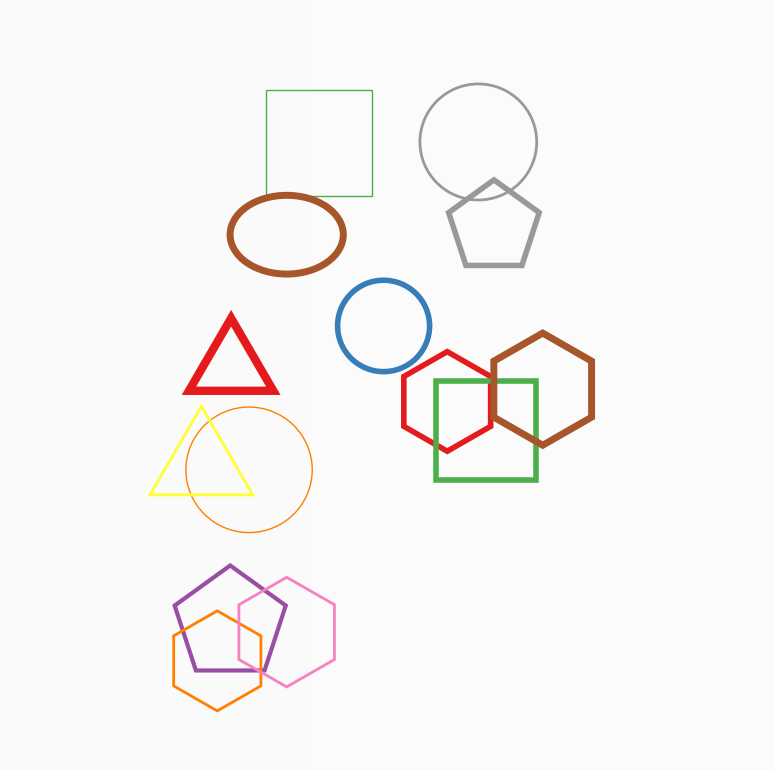[{"shape": "triangle", "thickness": 3, "radius": 0.31, "center": [0.298, 0.524]}, {"shape": "hexagon", "thickness": 2, "radius": 0.32, "center": [0.577, 0.479]}, {"shape": "circle", "thickness": 2, "radius": 0.3, "center": [0.495, 0.577]}, {"shape": "square", "thickness": 2, "radius": 0.32, "center": [0.627, 0.441]}, {"shape": "square", "thickness": 0.5, "radius": 0.34, "center": [0.411, 0.814]}, {"shape": "pentagon", "thickness": 1.5, "radius": 0.38, "center": [0.297, 0.19]}, {"shape": "hexagon", "thickness": 1, "radius": 0.32, "center": [0.28, 0.142]}, {"shape": "circle", "thickness": 0.5, "radius": 0.41, "center": [0.321, 0.39]}, {"shape": "triangle", "thickness": 1, "radius": 0.38, "center": [0.26, 0.396]}, {"shape": "hexagon", "thickness": 2.5, "radius": 0.36, "center": [0.7, 0.495]}, {"shape": "oval", "thickness": 2.5, "radius": 0.37, "center": [0.37, 0.695]}, {"shape": "hexagon", "thickness": 1, "radius": 0.36, "center": [0.37, 0.179]}, {"shape": "circle", "thickness": 1, "radius": 0.38, "center": [0.617, 0.816]}, {"shape": "pentagon", "thickness": 2, "radius": 0.31, "center": [0.637, 0.705]}]